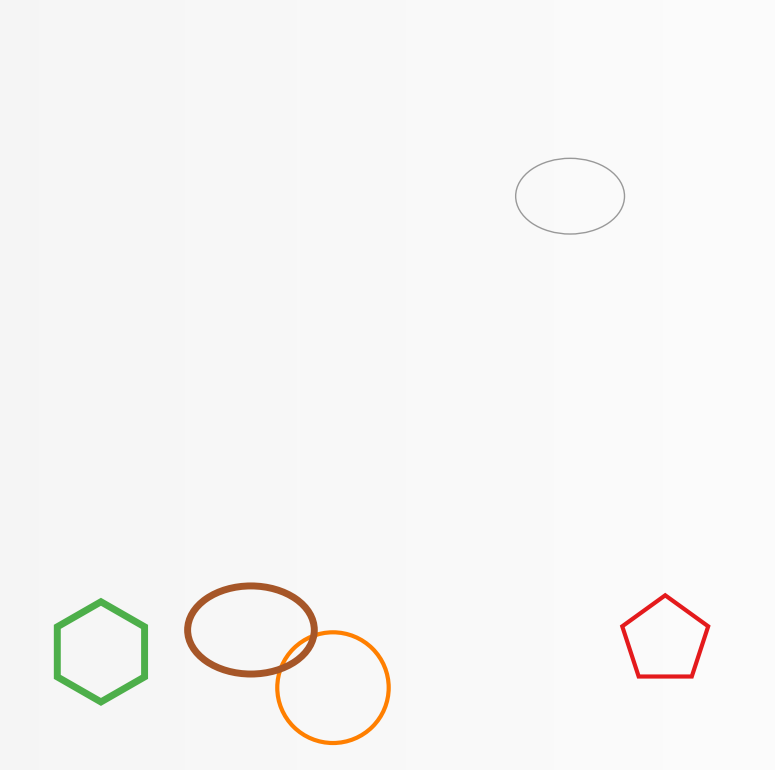[{"shape": "pentagon", "thickness": 1.5, "radius": 0.29, "center": [0.858, 0.169]}, {"shape": "hexagon", "thickness": 2.5, "radius": 0.33, "center": [0.13, 0.153]}, {"shape": "circle", "thickness": 1.5, "radius": 0.36, "center": [0.43, 0.107]}, {"shape": "oval", "thickness": 2.5, "radius": 0.41, "center": [0.324, 0.182]}, {"shape": "oval", "thickness": 0.5, "radius": 0.35, "center": [0.736, 0.745]}]